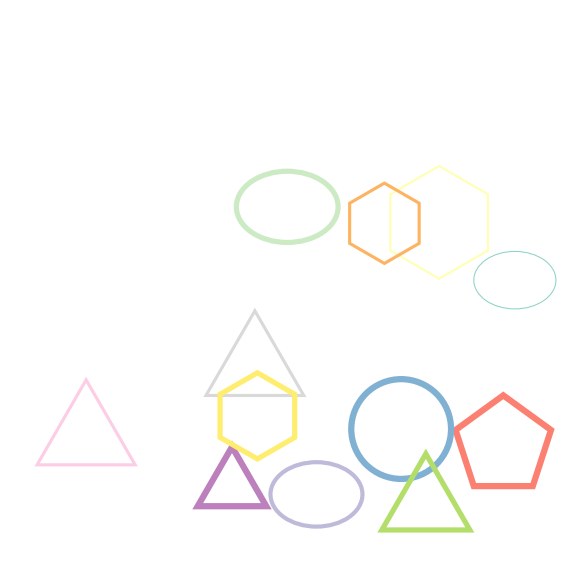[{"shape": "oval", "thickness": 0.5, "radius": 0.36, "center": [0.892, 0.514]}, {"shape": "hexagon", "thickness": 1, "radius": 0.49, "center": [0.76, 0.614]}, {"shape": "oval", "thickness": 2, "radius": 0.4, "center": [0.548, 0.143]}, {"shape": "pentagon", "thickness": 3, "radius": 0.43, "center": [0.871, 0.228]}, {"shape": "circle", "thickness": 3, "radius": 0.43, "center": [0.695, 0.256]}, {"shape": "hexagon", "thickness": 1.5, "radius": 0.35, "center": [0.666, 0.613]}, {"shape": "triangle", "thickness": 2.5, "radius": 0.44, "center": [0.737, 0.125]}, {"shape": "triangle", "thickness": 1.5, "radius": 0.49, "center": [0.149, 0.243]}, {"shape": "triangle", "thickness": 1.5, "radius": 0.49, "center": [0.441, 0.363]}, {"shape": "triangle", "thickness": 3, "radius": 0.34, "center": [0.402, 0.157]}, {"shape": "oval", "thickness": 2.5, "radius": 0.44, "center": [0.497, 0.641]}, {"shape": "hexagon", "thickness": 2.5, "radius": 0.37, "center": [0.446, 0.279]}]